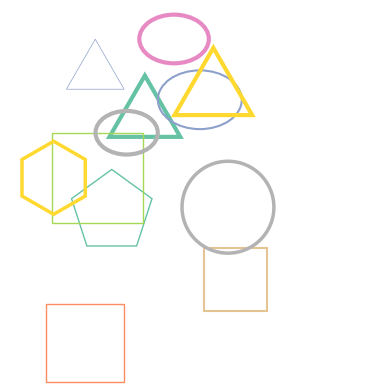[{"shape": "triangle", "thickness": 3, "radius": 0.53, "center": [0.376, 0.698]}, {"shape": "pentagon", "thickness": 1, "radius": 0.55, "center": [0.29, 0.45]}, {"shape": "square", "thickness": 1, "radius": 0.51, "center": [0.22, 0.108]}, {"shape": "oval", "thickness": 1.5, "radius": 0.54, "center": [0.519, 0.741]}, {"shape": "triangle", "thickness": 0.5, "radius": 0.43, "center": [0.247, 0.812]}, {"shape": "oval", "thickness": 3, "radius": 0.45, "center": [0.452, 0.899]}, {"shape": "square", "thickness": 1, "radius": 0.59, "center": [0.254, 0.537]}, {"shape": "triangle", "thickness": 3, "radius": 0.58, "center": [0.554, 0.759]}, {"shape": "hexagon", "thickness": 2.5, "radius": 0.47, "center": [0.139, 0.538]}, {"shape": "square", "thickness": 1.5, "radius": 0.41, "center": [0.611, 0.273]}, {"shape": "oval", "thickness": 3, "radius": 0.4, "center": [0.329, 0.655]}, {"shape": "circle", "thickness": 2.5, "radius": 0.6, "center": [0.592, 0.462]}]